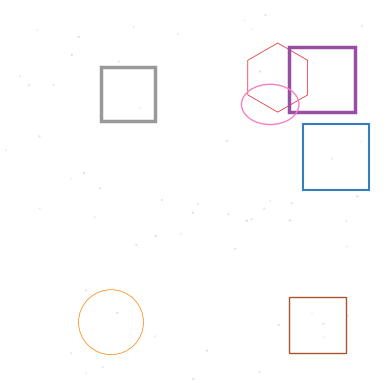[{"shape": "hexagon", "thickness": 0.5, "radius": 0.45, "center": [0.721, 0.798]}, {"shape": "square", "thickness": 1.5, "radius": 0.43, "center": [0.873, 0.593]}, {"shape": "square", "thickness": 2.5, "radius": 0.43, "center": [0.836, 0.793]}, {"shape": "circle", "thickness": 0.5, "radius": 0.42, "center": [0.288, 0.163]}, {"shape": "square", "thickness": 1, "radius": 0.36, "center": [0.825, 0.155]}, {"shape": "oval", "thickness": 1, "radius": 0.37, "center": [0.702, 0.729]}, {"shape": "square", "thickness": 2.5, "radius": 0.35, "center": [0.332, 0.756]}]